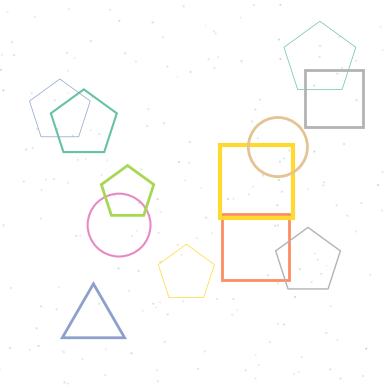[{"shape": "pentagon", "thickness": 0.5, "radius": 0.49, "center": [0.831, 0.847]}, {"shape": "pentagon", "thickness": 1.5, "radius": 0.45, "center": [0.218, 0.678]}, {"shape": "square", "thickness": 2, "radius": 0.43, "center": [0.664, 0.359]}, {"shape": "triangle", "thickness": 2, "radius": 0.47, "center": [0.243, 0.169]}, {"shape": "pentagon", "thickness": 0.5, "radius": 0.41, "center": [0.155, 0.712]}, {"shape": "circle", "thickness": 1.5, "radius": 0.41, "center": [0.309, 0.415]}, {"shape": "pentagon", "thickness": 2, "radius": 0.36, "center": [0.331, 0.499]}, {"shape": "square", "thickness": 3, "radius": 0.47, "center": [0.665, 0.528]}, {"shape": "pentagon", "thickness": 0.5, "radius": 0.38, "center": [0.484, 0.289]}, {"shape": "circle", "thickness": 2, "radius": 0.38, "center": [0.722, 0.618]}, {"shape": "pentagon", "thickness": 1, "radius": 0.44, "center": [0.8, 0.321]}, {"shape": "square", "thickness": 2, "radius": 0.37, "center": [0.867, 0.745]}]